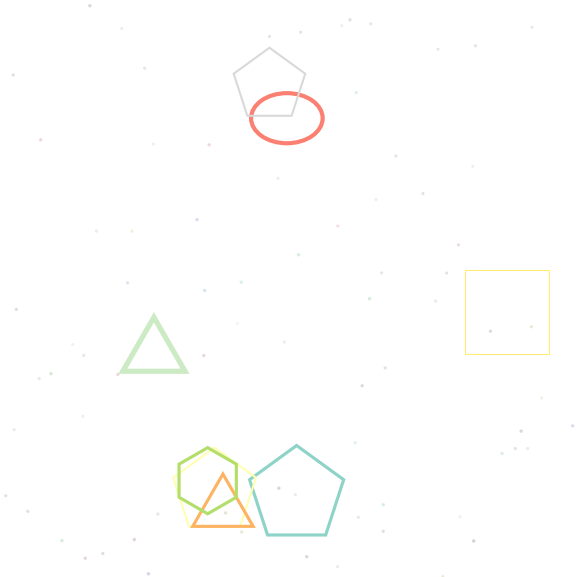[{"shape": "pentagon", "thickness": 1.5, "radius": 0.43, "center": [0.514, 0.142]}, {"shape": "pentagon", "thickness": 1, "radius": 0.38, "center": [0.372, 0.149]}, {"shape": "oval", "thickness": 2, "radius": 0.31, "center": [0.497, 0.794]}, {"shape": "triangle", "thickness": 1.5, "radius": 0.3, "center": [0.386, 0.118]}, {"shape": "hexagon", "thickness": 1.5, "radius": 0.29, "center": [0.36, 0.167]}, {"shape": "pentagon", "thickness": 1, "radius": 0.33, "center": [0.467, 0.851]}, {"shape": "triangle", "thickness": 2.5, "radius": 0.31, "center": [0.266, 0.387]}, {"shape": "square", "thickness": 0.5, "radius": 0.36, "center": [0.878, 0.459]}]